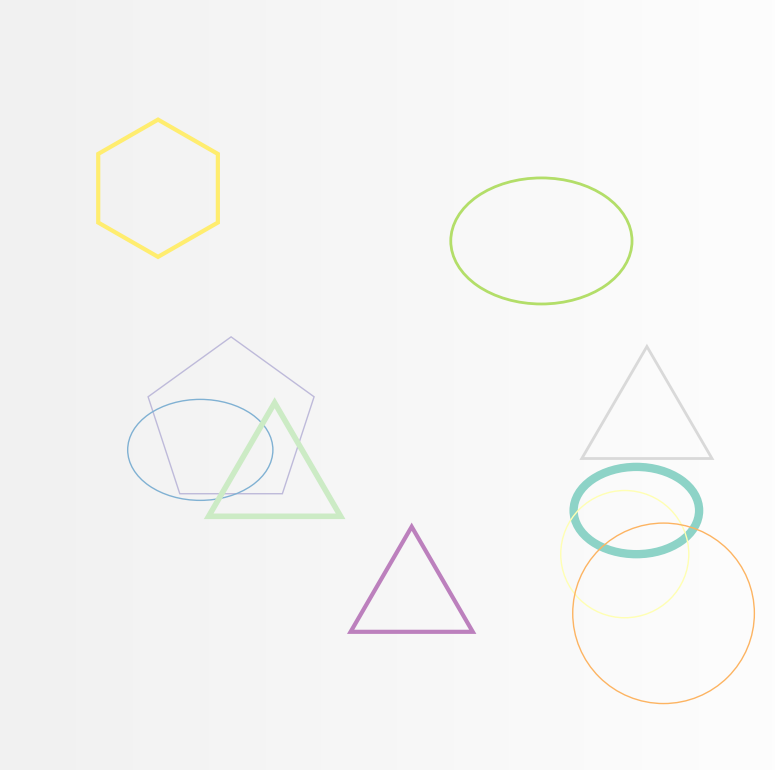[{"shape": "oval", "thickness": 3, "radius": 0.4, "center": [0.821, 0.337]}, {"shape": "circle", "thickness": 0.5, "radius": 0.41, "center": [0.806, 0.28]}, {"shape": "pentagon", "thickness": 0.5, "radius": 0.56, "center": [0.298, 0.45]}, {"shape": "oval", "thickness": 0.5, "radius": 0.47, "center": [0.258, 0.416]}, {"shape": "circle", "thickness": 0.5, "radius": 0.59, "center": [0.856, 0.203]}, {"shape": "oval", "thickness": 1, "radius": 0.58, "center": [0.699, 0.687]}, {"shape": "triangle", "thickness": 1, "radius": 0.48, "center": [0.835, 0.453]}, {"shape": "triangle", "thickness": 1.5, "radius": 0.45, "center": [0.531, 0.225]}, {"shape": "triangle", "thickness": 2, "radius": 0.49, "center": [0.354, 0.379]}, {"shape": "hexagon", "thickness": 1.5, "radius": 0.45, "center": [0.204, 0.756]}]